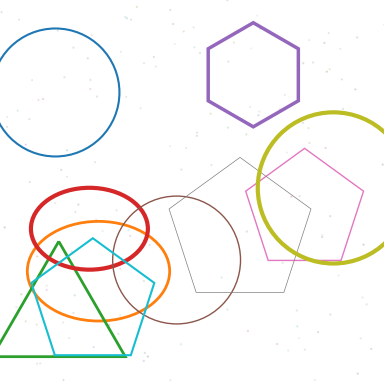[{"shape": "circle", "thickness": 1.5, "radius": 0.83, "center": [0.144, 0.76]}, {"shape": "oval", "thickness": 2, "radius": 0.92, "center": [0.256, 0.296]}, {"shape": "triangle", "thickness": 2, "radius": 1.0, "center": [0.153, 0.173]}, {"shape": "oval", "thickness": 3, "radius": 0.76, "center": [0.232, 0.406]}, {"shape": "hexagon", "thickness": 2.5, "radius": 0.68, "center": [0.658, 0.806]}, {"shape": "circle", "thickness": 1, "radius": 0.83, "center": [0.459, 0.325]}, {"shape": "pentagon", "thickness": 1, "radius": 0.8, "center": [0.791, 0.454]}, {"shape": "pentagon", "thickness": 0.5, "radius": 0.97, "center": [0.623, 0.397]}, {"shape": "circle", "thickness": 3, "radius": 0.98, "center": [0.866, 0.512]}, {"shape": "pentagon", "thickness": 1.5, "radius": 0.84, "center": [0.241, 0.213]}]